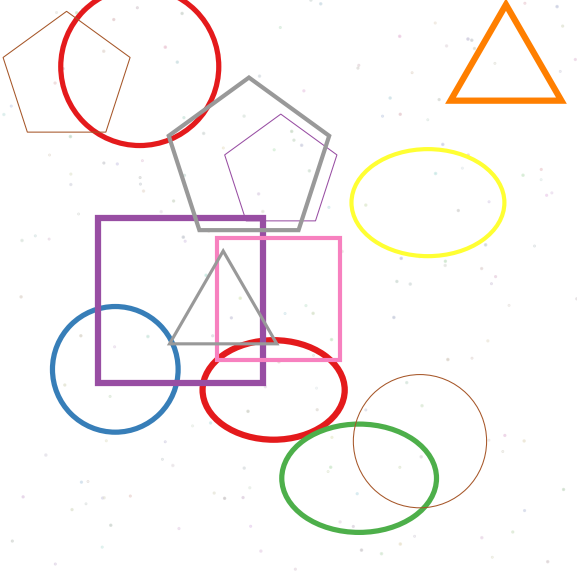[{"shape": "oval", "thickness": 3, "radius": 0.62, "center": [0.474, 0.324]}, {"shape": "circle", "thickness": 2.5, "radius": 0.68, "center": [0.242, 0.884]}, {"shape": "circle", "thickness": 2.5, "radius": 0.54, "center": [0.2, 0.36]}, {"shape": "oval", "thickness": 2.5, "radius": 0.67, "center": [0.622, 0.171]}, {"shape": "square", "thickness": 3, "radius": 0.72, "center": [0.312, 0.479]}, {"shape": "pentagon", "thickness": 0.5, "radius": 0.51, "center": [0.486, 0.699]}, {"shape": "triangle", "thickness": 3, "radius": 0.55, "center": [0.876, 0.88]}, {"shape": "oval", "thickness": 2, "radius": 0.66, "center": [0.741, 0.648]}, {"shape": "circle", "thickness": 0.5, "radius": 0.58, "center": [0.727, 0.235]}, {"shape": "pentagon", "thickness": 0.5, "radius": 0.58, "center": [0.115, 0.864]}, {"shape": "square", "thickness": 2, "radius": 0.53, "center": [0.482, 0.482]}, {"shape": "triangle", "thickness": 1.5, "radius": 0.54, "center": [0.386, 0.457]}, {"shape": "pentagon", "thickness": 2, "radius": 0.73, "center": [0.431, 0.719]}]